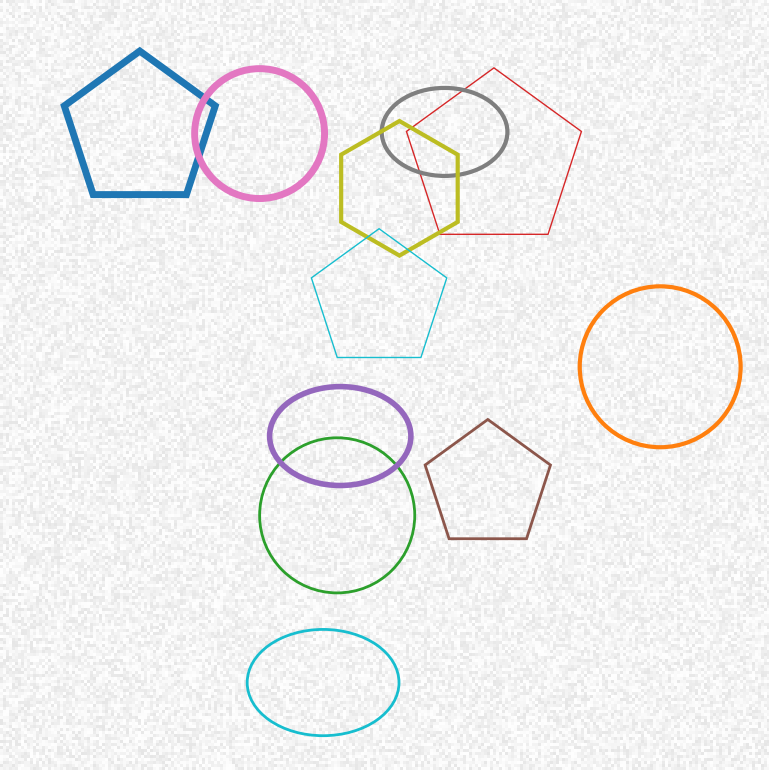[{"shape": "pentagon", "thickness": 2.5, "radius": 0.52, "center": [0.182, 0.831]}, {"shape": "circle", "thickness": 1.5, "radius": 0.52, "center": [0.857, 0.524]}, {"shape": "circle", "thickness": 1, "radius": 0.5, "center": [0.438, 0.331]}, {"shape": "pentagon", "thickness": 0.5, "radius": 0.6, "center": [0.641, 0.792]}, {"shape": "oval", "thickness": 2, "radius": 0.46, "center": [0.442, 0.434]}, {"shape": "pentagon", "thickness": 1, "radius": 0.43, "center": [0.634, 0.37]}, {"shape": "circle", "thickness": 2.5, "radius": 0.42, "center": [0.337, 0.827]}, {"shape": "oval", "thickness": 1.5, "radius": 0.41, "center": [0.577, 0.829]}, {"shape": "hexagon", "thickness": 1.5, "radius": 0.44, "center": [0.519, 0.755]}, {"shape": "oval", "thickness": 1, "radius": 0.49, "center": [0.42, 0.114]}, {"shape": "pentagon", "thickness": 0.5, "radius": 0.46, "center": [0.492, 0.611]}]